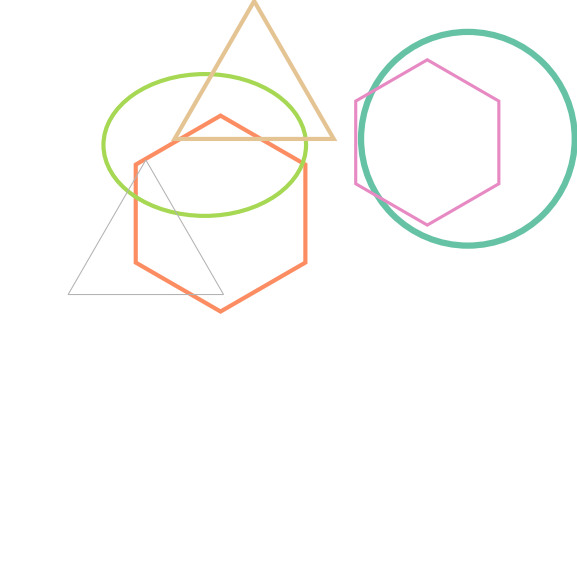[{"shape": "circle", "thickness": 3, "radius": 0.93, "center": [0.81, 0.759]}, {"shape": "hexagon", "thickness": 2, "radius": 0.85, "center": [0.382, 0.629]}, {"shape": "hexagon", "thickness": 1.5, "radius": 0.72, "center": [0.74, 0.752]}, {"shape": "oval", "thickness": 2, "radius": 0.88, "center": [0.355, 0.748]}, {"shape": "triangle", "thickness": 2, "radius": 0.8, "center": [0.44, 0.838]}, {"shape": "triangle", "thickness": 0.5, "radius": 0.78, "center": [0.253, 0.567]}]